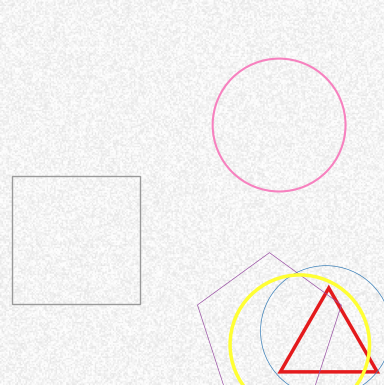[{"shape": "triangle", "thickness": 2.5, "radius": 0.73, "center": [0.854, 0.107]}, {"shape": "circle", "thickness": 0.5, "radius": 0.85, "center": [0.847, 0.14]}, {"shape": "pentagon", "thickness": 0.5, "radius": 0.98, "center": [0.7, 0.147]}, {"shape": "circle", "thickness": 2.5, "radius": 0.91, "center": [0.779, 0.105]}, {"shape": "circle", "thickness": 1.5, "radius": 0.86, "center": [0.725, 0.675]}, {"shape": "square", "thickness": 1, "radius": 0.83, "center": [0.197, 0.377]}]